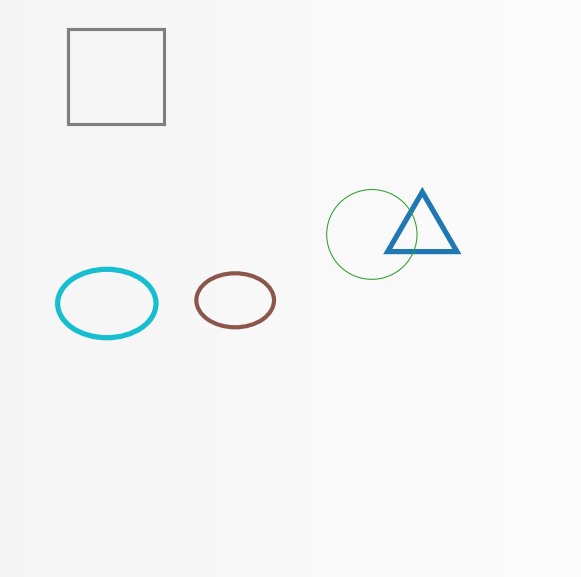[{"shape": "triangle", "thickness": 2.5, "radius": 0.34, "center": [0.727, 0.598]}, {"shape": "circle", "thickness": 0.5, "radius": 0.39, "center": [0.64, 0.593]}, {"shape": "oval", "thickness": 2, "radius": 0.33, "center": [0.405, 0.479]}, {"shape": "square", "thickness": 1.5, "radius": 0.41, "center": [0.199, 0.866]}, {"shape": "oval", "thickness": 2.5, "radius": 0.42, "center": [0.184, 0.474]}]